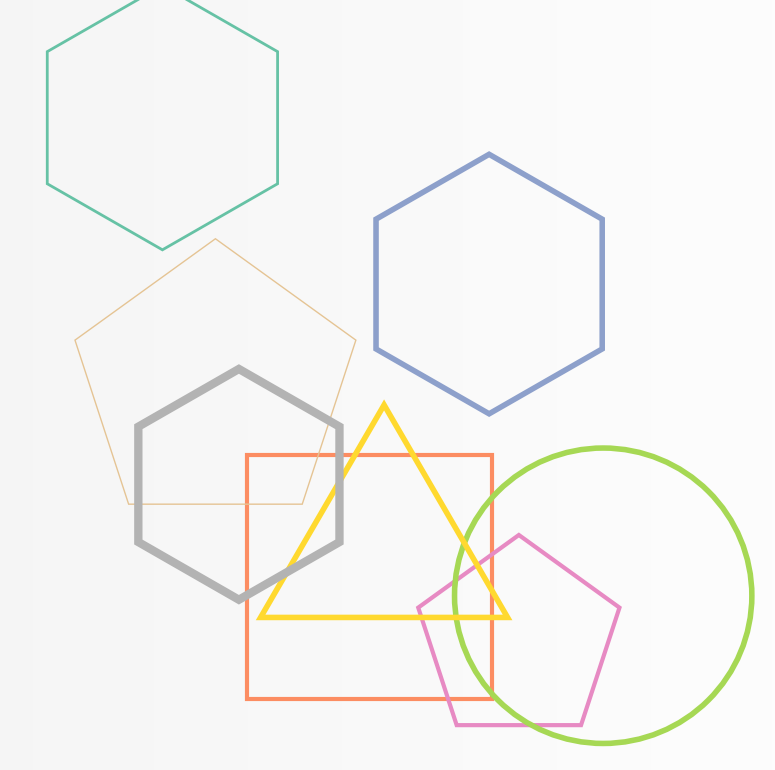[{"shape": "hexagon", "thickness": 1, "radius": 0.86, "center": [0.21, 0.847]}, {"shape": "square", "thickness": 1.5, "radius": 0.79, "center": [0.476, 0.251]}, {"shape": "hexagon", "thickness": 2, "radius": 0.84, "center": [0.631, 0.631]}, {"shape": "pentagon", "thickness": 1.5, "radius": 0.68, "center": [0.669, 0.169]}, {"shape": "circle", "thickness": 2, "radius": 0.96, "center": [0.778, 0.226]}, {"shape": "triangle", "thickness": 2, "radius": 0.92, "center": [0.496, 0.29]}, {"shape": "pentagon", "thickness": 0.5, "radius": 0.95, "center": [0.278, 0.499]}, {"shape": "hexagon", "thickness": 3, "radius": 0.75, "center": [0.308, 0.371]}]